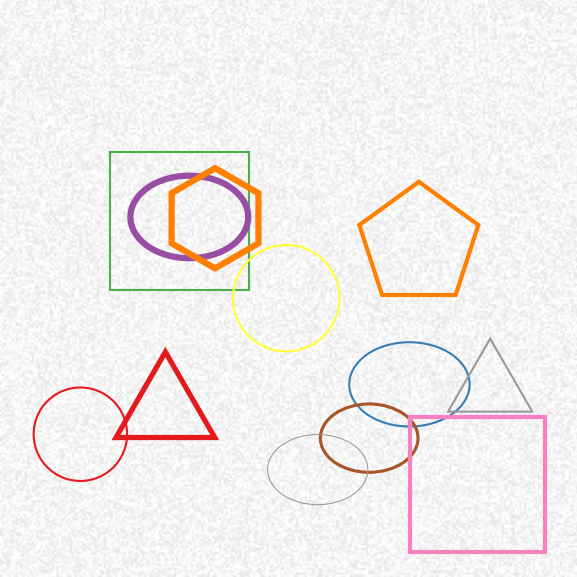[{"shape": "triangle", "thickness": 2.5, "radius": 0.49, "center": [0.286, 0.291]}, {"shape": "circle", "thickness": 1, "radius": 0.4, "center": [0.139, 0.247]}, {"shape": "oval", "thickness": 1, "radius": 0.52, "center": [0.709, 0.334]}, {"shape": "square", "thickness": 1, "radius": 0.6, "center": [0.311, 0.617]}, {"shape": "oval", "thickness": 3, "radius": 0.51, "center": [0.328, 0.623]}, {"shape": "pentagon", "thickness": 2, "radius": 0.54, "center": [0.725, 0.576]}, {"shape": "hexagon", "thickness": 3, "radius": 0.43, "center": [0.372, 0.621]}, {"shape": "circle", "thickness": 1, "radius": 0.46, "center": [0.496, 0.483]}, {"shape": "oval", "thickness": 1.5, "radius": 0.42, "center": [0.639, 0.24]}, {"shape": "square", "thickness": 2, "radius": 0.58, "center": [0.827, 0.16]}, {"shape": "oval", "thickness": 0.5, "radius": 0.43, "center": [0.55, 0.186]}, {"shape": "triangle", "thickness": 1, "radius": 0.42, "center": [0.849, 0.328]}]